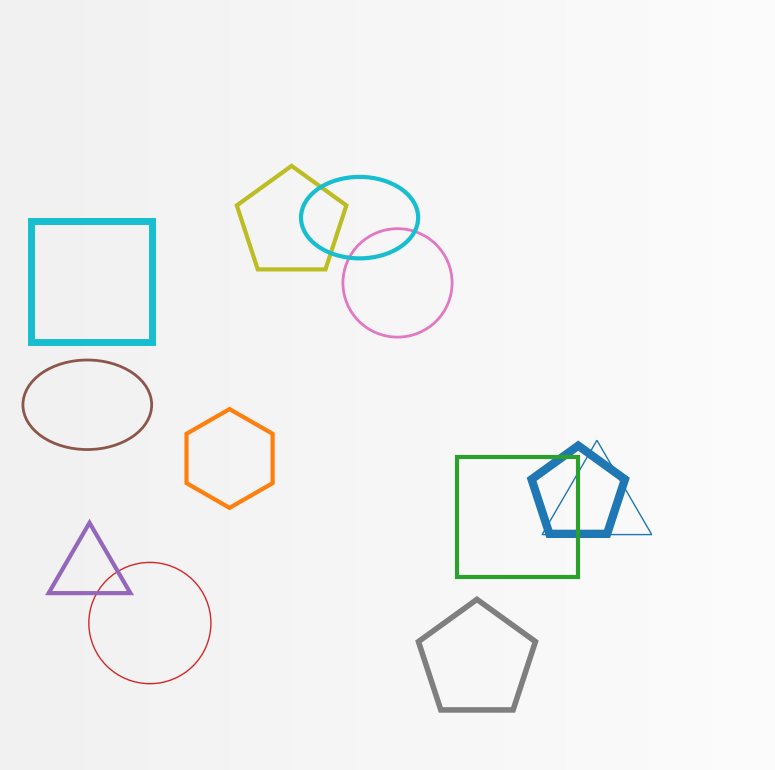[{"shape": "pentagon", "thickness": 3, "radius": 0.32, "center": [0.746, 0.358]}, {"shape": "triangle", "thickness": 0.5, "radius": 0.41, "center": [0.77, 0.347]}, {"shape": "hexagon", "thickness": 1.5, "radius": 0.32, "center": [0.296, 0.405]}, {"shape": "square", "thickness": 1.5, "radius": 0.39, "center": [0.668, 0.329]}, {"shape": "circle", "thickness": 0.5, "radius": 0.39, "center": [0.193, 0.191]}, {"shape": "triangle", "thickness": 1.5, "radius": 0.3, "center": [0.116, 0.26]}, {"shape": "oval", "thickness": 1, "radius": 0.42, "center": [0.113, 0.474]}, {"shape": "circle", "thickness": 1, "radius": 0.35, "center": [0.513, 0.633]}, {"shape": "pentagon", "thickness": 2, "radius": 0.4, "center": [0.615, 0.142]}, {"shape": "pentagon", "thickness": 1.5, "radius": 0.37, "center": [0.376, 0.71]}, {"shape": "square", "thickness": 2.5, "radius": 0.39, "center": [0.118, 0.634]}, {"shape": "oval", "thickness": 1.5, "radius": 0.38, "center": [0.464, 0.717]}]